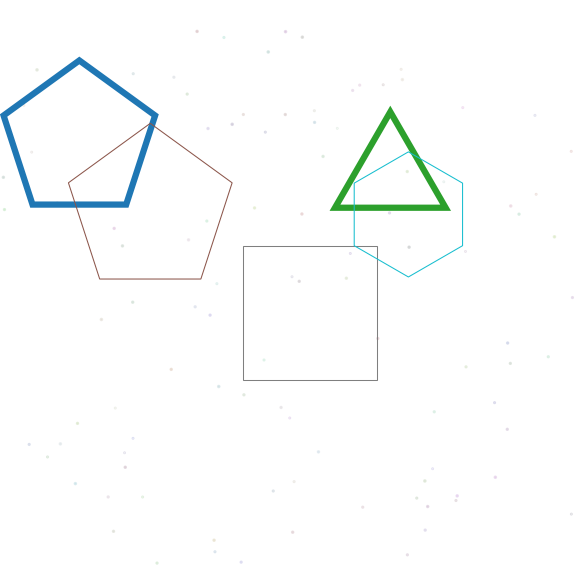[{"shape": "pentagon", "thickness": 3, "radius": 0.69, "center": [0.137, 0.756]}, {"shape": "triangle", "thickness": 3, "radius": 0.55, "center": [0.676, 0.695]}, {"shape": "pentagon", "thickness": 0.5, "radius": 0.75, "center": [0.26, 0.637]}, {"shape": "square", "thickness": 0.5, "radius": 0.58, "center": [0.537, 0.457]}, {"shape": "hexagon", "thickness": 0.5, "radius": 0.54, "center": [0.707, 0.628]}]